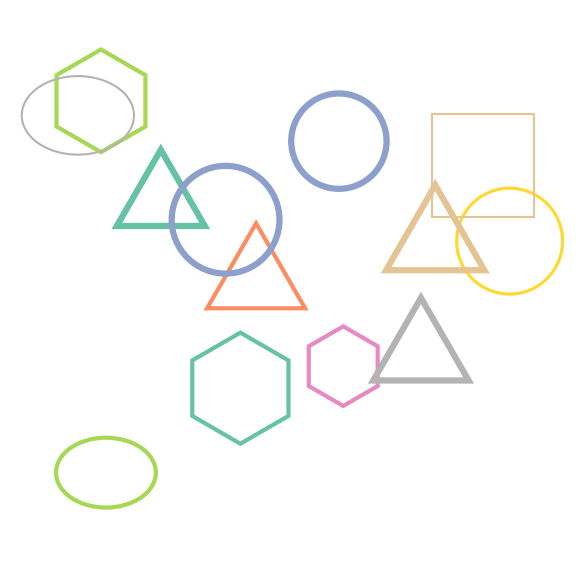[{"shape": "triangle", "thickness": 3, "radius": 0.44, "center": [0.278, 0.652]}, {"shape": "hexagon", "thickness": 2, "radius": 0.48, "center": [0.416, 0.327]}, {"shape": "triangle", "thickness": 2, "radius": 0.49, "center": [0.443, 0.514]}, {"shape": "circle", "thickness": 3, "radius": 0.47, "center": [0.391, 0.619]}, {"shape": "circle", "thickness": 3, "radius": 0.41, "center": [0.587, 0.755]}, {"shape": "hexagon", "thickness": 2, "radius": 0.34, "center": [0.594, 0.365]}, {"shape": "oval", "thickness": 2, "radius": 0.43, "center": [0.183, 0.181]}, {"shape": "hexagon", "thickness": 2, "radius": 0.44, "center": [0.175, 0.825]}, {"shape": "circle", "thickness": 1.5, "radius": 0.46, "center": [0.882, 0.582]}, {"shape": "triangle", "thickness": 3, "radius": 0.49, "center": [0.754, 0.58]}, {"shape": "square", "thickness": 1, "radius": 0.44, "center": [0.836, 0.713]}, {"shape": "oval", "thickness": 1, "radius": 0.49, "center": [0.135, 0.799]}, {"shape": "triangle", "thickness": 3, "radius": 0.48, "center": [0.729, 0.388]}]